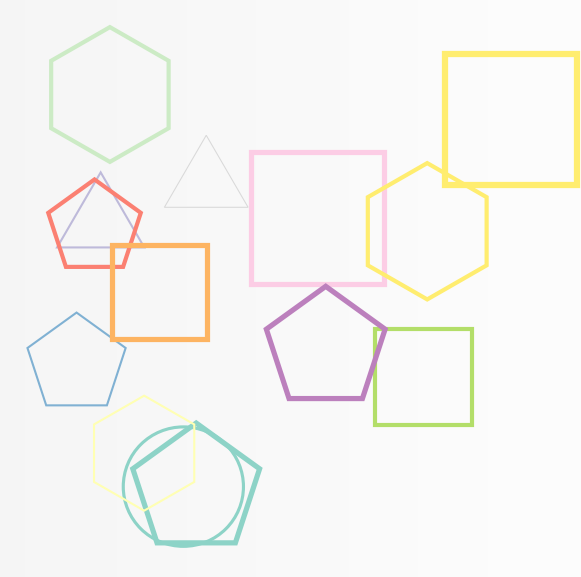[{"shape": "circle", "thickness": 1.5, "radius": 0.52, "center": [0.315, 0.157]}, {"shape": "pentagon", "thickness": 2.5, "radius": 0.57, "center": [0.338, 0.152]}, {"shape": "hexagon", "thickness": 1, "radius": 0.5, "center": [0.248, 0.214]}, {"shape": "triangle", "thickness": 1, "radius": 0.43, "center": [0.173, 0.614]}, {"shape": "pentagon", "thickness": 2, "radius": 0.42, "center": [0.163, 0.605]}, {"shape": "pentagon", "thickness": 1, "radius": 0.44, "center": [0.132, 0.369]}, {"shape": "square", "thickness": 2.5, "radius": 0.41, "center": [0.274, 0.493]}, {"shape": "square", "thickness": 2, "radius": 0.42, "center": [0.728, 0.346]}, {"shape": "square", "thickness": 2.5, "radius": 0.57, "center": [0.546, 0.621]}, {"shape": "triangle", "thickness": 0.5, "radius": 0.42, "center": [0.355, 0.682]}, {"shape": "pentagon", "thickness": 2.5, "radius": 0.54, "center": [0.56, 0.396]}, {"shape": "hexagon", "thickness": 2, "radius": 0.58, "center": [0.189, 0.835]}, {"shape": "square", "thickness": 3, "radius": 0.57, "center": [0.879, 0.792]}, {"shape": "hexagon", "thickness": 2, "radius": 0.59, "center": [0.735, 0.599]}]